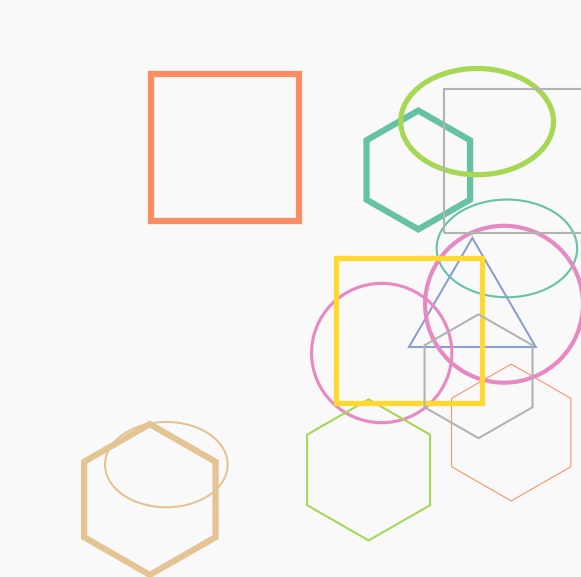[{"shape": "oval", "thickness": 1, "radius": 0.6, "center": [0.872, 0.569]}, {"shape": "hexagon", "thickness": 3, "radius": 0.51, "center": [0.72, 0.705]}, {"shape": "hexagon", "thickness": 0.5, "radius": 0.59, "center": [0.88, 0.25]}, {"shape": "square", "thickness": 3, "radius": 0.64, "center": [0.387, 0.744]}, {"shape": "triangle", "thickness": 1, "radius": 0.63, "center": [0.813, 0.461]}, {"shape": "circle", "thickness": 2, "radius": 0.68, "center": [0.867, 0.472]}, {"shape": "circle", "thickness": 1.5, "radius": 0.6, "center": [0.657, 0.388]}, {"shape": "hexagon", "thickness": 1, "radius": 0.61, "center": [0.634, 0.185]}, {"shape": "oval", "thickness": 2.5, "radius": 0.66, "center": [0.821, 0.789]}, {"shape": "square", "thickness": 2.5, "radius": 0.63, "center": [0.704, 0.426]}, {"shape": "oval", "thickness": 1, "radius": 0.53, "center": [0.286, 0.195]}, {"shape": "hexagon", "thickness": 3, "radius": 0.65, "center": [0.258, 0.134]}, {"shape": "square", "thickness": 1, "radius": 0.62, "center": [0.888, 0.721]}, {"shape": "hexagon", "thickness": 1, "radius": 0.54, "center": [0.823, 0.348]}]